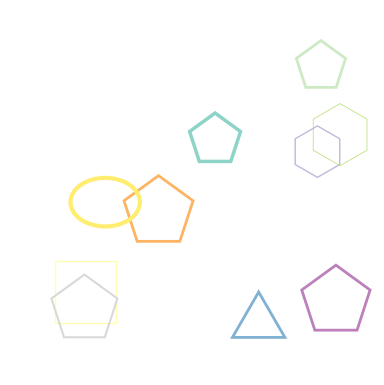[{"shape": "pentagon", "thickness": 2.5, "radius": 0.35, "center": [0.559, 0.637]}, {"shape": "square", "thickness": 1, "radius": 0.4, "center": [0.222, 0.241]}, {"shape": "hexagon", "thickness": 1, "radius": 0.33, "center": [0.825, 0.606]}, {"shape": "triangle", "thickness": 2, "radius": 0.39, "center": [0.672, 0.163]}, {"shape": "pentagon", "thickness": 2, "radius": 0.47, "center": [0.412, 0.449]}, {"shape": "hexagon", "thickness": 0.5, "radius": 0.4, "center": [0.883, 0.65]}, {"shape": "pentagon", "thickness": 1.5, "radius": 0.45, "center": [0.219, 0.197]}, {"shape": "pentagon", "thickness": 2, "radius": 0.47, "center": [0.873, 0.218]}, {"shape": "pentagon", "thickness": 2, "radius": 0.34, "center": [0.834, 0.827]}, {"shape": "oval", "thickness": 3, "radius": 0.45, "center": [0.273, 0.475]}]